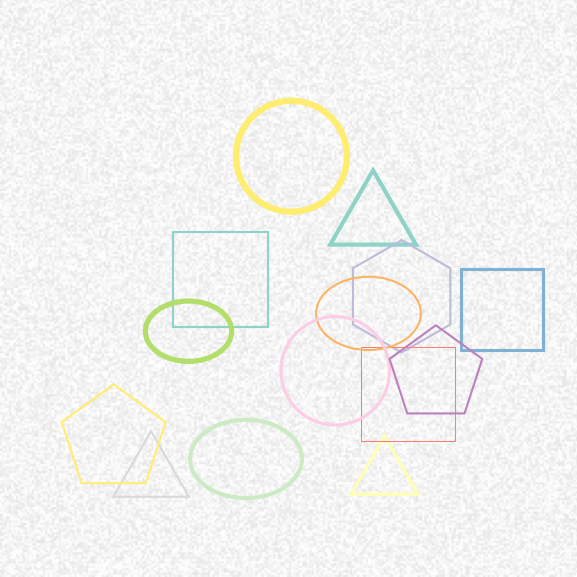[{"shape": "square", "thickness": 1, "radius": 0.41, "center": [0.382, 0.515]}, {"shape": "triangle", "thickness": 2, "radius": 0.43, "center": [0.646, 0.618]}, {"shape": "triangle", "thickness": 1.5, "radius": 0.33, "center": [0.666, 0.177]}, {"shape": "hexagon", "thickness": 1, "radius": 0.49, "center": [0.696, 0.486]}, {"shape": "square", "thickness": 0.5, "radius": 0.41, "center": [0.706, 0.318]}, {"shape": "square", "thickness": 1.5, "radius": 0.35, "center": [0.87, 0.463]}, {"shape": "oval", "thickness": 1, "radius": 0.45, "center": [0.638, 0.456]}, {"shape": "oval", "thickness": 2.5, "radius": 0.37, "center": [0.326, 0.426]}, {"shape": "circle", "thickness": 1.5, "radius": 0.47, "center": [0.581, 0.357]}, {"shape": "triangle", "thickness": 1, "radius": 0.38, "center": [0.262, 0.177]}, {"shape": "pentagon", "thickness": 1, "radius": 0.42, "center": [0.755, 0.352]}, {"shape": "oval", "thickness": 2, "radius": 0.48, "center": [0.426, 0.204]}, {"shape": "pentagon", "thickness": 1, "radius": 0.47, "center": [0.197, 0.239]}, {"shape": "circle", "thickness": 3, "radius": 0.48, "center": [0.505, 0.729]}]